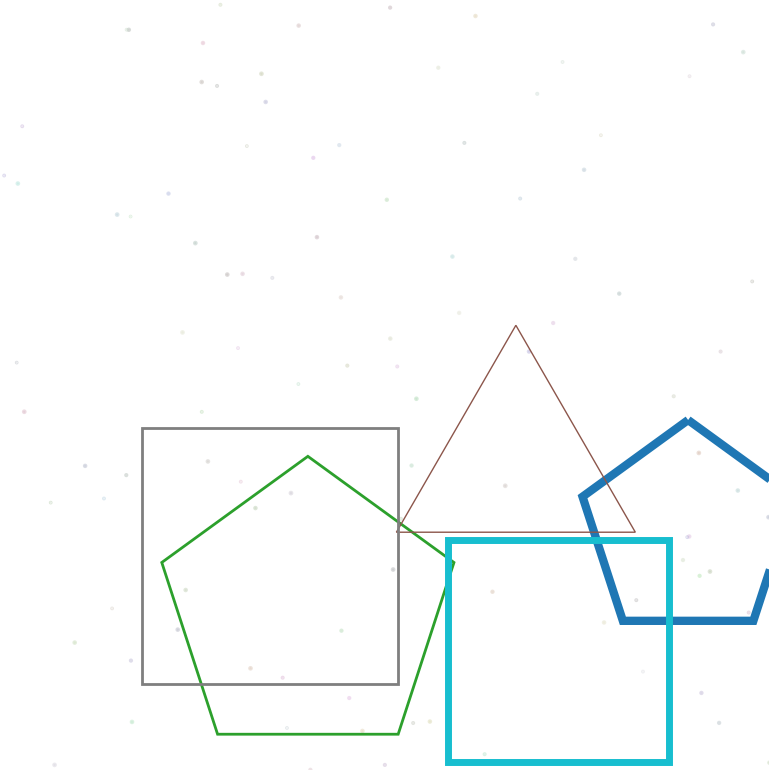[{"shape": "pentagon", "thickness": 3, "radius": 0.72, "center": [0.894, 0.31]}, {"shape": "pentagon", "thickness": 1, "radius": 1.0, "center": [0.4, 0.208]}, {"shape": "triangle", "thickness": 0.5, "radius": 0.9, "center": [0.67, 0.398]}, {"shape": "square", "thickness": 1, "radius": 0.83, "center": [0.351, 0.278]}, {"shape": "square", "thickness": 2.5, "radius": 0.72, "center": [0.725, 0.154]}]